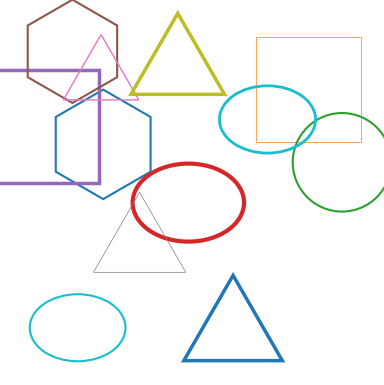[{"shape": "hexagon", "thickness": 1.5, "radius": 0.71, "center": [0.268, 0.625]}, {"shape": "triangle", "thickness": 2.5, "radius": 0.74, "center": [0.605, 0.137]}, {"shape": "square", "thickness": 0.5, "radius": 0.68, "center": [0.802, 0.767]}, {"shape": "circle", "thickness": 1.5, "radius": 0.64, "center": [0.888, 0.578]}, {"shape": "oval", "thickness": 3, "radius": 0.72, "center": [0.489, 0.474]}, {"shape": "square", "thickness": 2.5, "radius": 0.73, "center": [0.109, 0.672]}, {"shape": "hexagon", "thickness": 1.5, "radius": 0.67, "center": [0.188, 0.867]}, {"shape": "triangle", "thickness": 1, "radius": 0.57, "center": [0.262, 0.797]}, {"shape": "triangle", "thickness": 0.5, "radius": 0.69, "center": [0.363, 0.362]}, {"shape": "triangle", "thickness": 2.5, "radius": 0.7, "center": [0.462, 0.825]}, {"shape": "oval", "thickness": 1.5, "radius": 0.62, "center": [0.202, 0.149]}, {"shape": "oval", "thickness": 2, "radius": 0.62, "center": [0.695, 0.69]}]